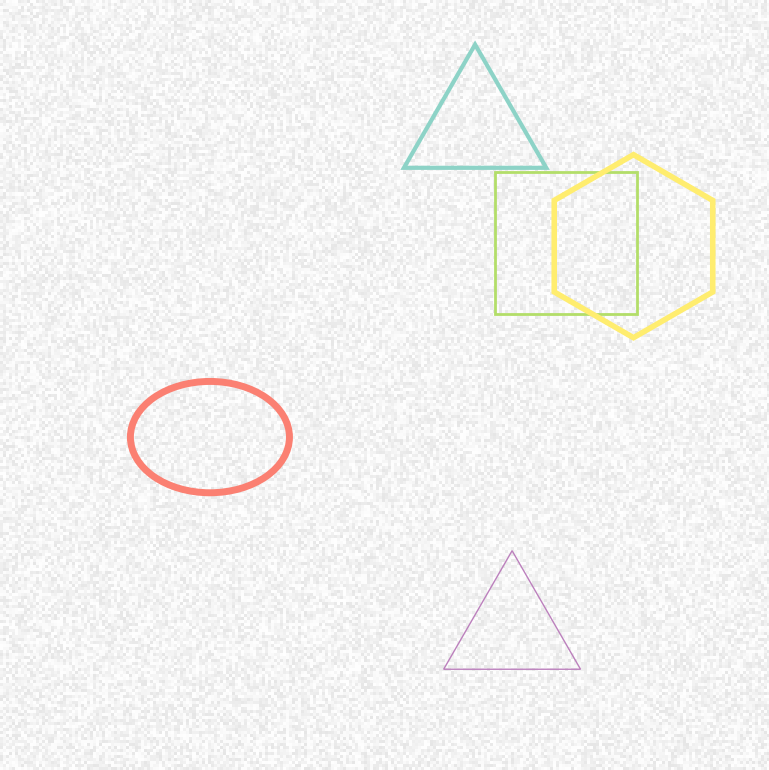[{"shape": "triangle", "thickness": 1.5, "radius": 0.53, "center": [0.617, 0.835]}, {"shape": "oval", "thickness": 2.5, "radius": 0.52, "center": [0.273, 0.432]}, {"shape": "square", "thickness": 1, "radius": 0.46, "center": [0.735, 0.684]}, {"shape": "triangle", "thickness": 0.5, "radius": 0.51, "center": [0.665, 0.182]}, {"shape": "hexagon", "thickness": 2, "radius": 0.59, "center": [0.823, 0.68]}]